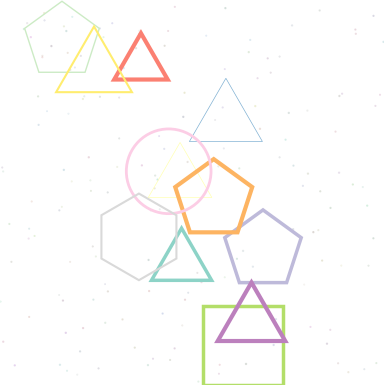[{"shape": "triangle", "thickness": 2.5, "radius": 0.45, "center": [0.472, 0.317]}, {"shape": "triangle", "thickness": 0.5, "radius": 0.48, "center": [0.468, 0.535]}, {"shape": "pentagon", "thickness": 2.5, "radius": 0.52, "center": [0.683, 0.35]}, {"shape": "triangle", "thickness": 3, "radius": 0.4, "center": [0.366, 0.834]}, {"shape": "triangle", "thickness": 0.5, "radius": 0.55, "center": [0.587, 0.687]}, {"shape": "pentagon", "thickness": 3, "radius": 0.53, "center": [0.555, 0.482]}, {"shape": "square", "thickness": 2.5, "radius": 0.52, "center": [0.631, 0.102]}, {"shape": "circle", "thickness": 2, "radius": 0.55, "center": [0.438, 0.555]}, {"shape": "hexagon", "thickness": 1.5, "radius": 0.56, "center": [0.361, 0.385]}, {"shape": "triangle", "thickness": 3, "radius": 0.51, "center": [0.653, 0.165]}, {"shape": "pentagon", "thickness": 1, "radius": 0.51, "center": [0.161, 0.895]}, {"shape": "triangle", "thickness": 1.5, "radius": 0.57, "center": [0.244, 0.817]}]